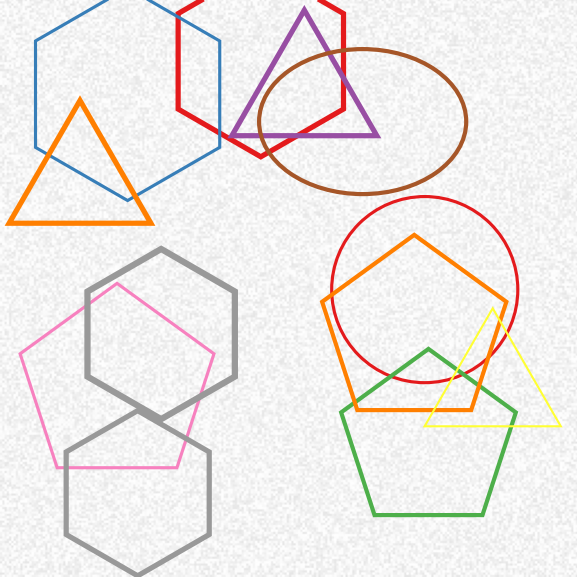[{"shape": "circle", "thickness": 1.5, "radius": 0.81, "center": [0.735, 0.498]}, {"shape": "hexagon", "thickness": 2.5, "radius": 0.83, "center": [0.452, 0.893]}, {"shape": "hexagon", "thickness": 1.5, "radius": 0.92, "center": [0.221, 0.836]}, {"shape": "pentagon", "thickness": 2, "radius": 0.8, "center": [0.742, 0.236]}, {"shape": "triangle", "thickness": 2.5, "radius": 0.72, "center": [0.527, 0.837]}, {"shape": "pentagon", "thickness": 2, "radius": 0.84, "center": [0.717, 0.425]}, {"shape": "triangle", "thickness": 2.5, "radius": 0.71, "center": [0.139, 0.683]}, {"shape": "triangle", "thickness": 1, "radius": 0.68, "center": [0.853, 0.329]}, {"shape": "oval", "thickness": 2, "radius": 0.9, "center": [0.628, 0.789]}, {"shape": "pentagon", "thickness": 1.5, "radius": 0.88, "center": [0.203, 0.332]}, {"shape": "hexagon", "thickness": 2.5, "radius": 0.72, "center": [0.238, 0.145]}, {"shape": "hexagon", "thickness": 3, "radius": 0.74, "center": [0.279, 0.421]}]